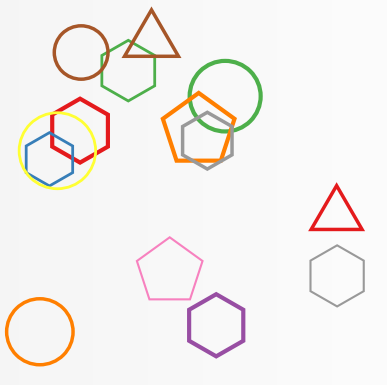[{"shape": "hexagon", "thickness": 3, "radius": 0.41, "center": [0.207, 0.661]}, {"shape": "triangle", "thickness": 2.5, "radius": 0.38, "center": [0.869, 0.442]}, {"shape": "hexagon", "thickness": 2, "radius": 0.35, "center": [0.128, 0.586]}, {"shape": "circle", "thickness": 3, "radius": 0.46, "center": [0.581, 0.75]}, {"shape": "hexagon", "thickness": 2, "radius": 0.39, "center": [0.331, 0.817]}, {"shape": "hexagon", "thickness": 3, "radius": 0.4, "center": [0.558, 0.155]}, {"shape": "pentagon", "thickness": 3, "radius": 0.49, "center": [0.513, 0.661]}, {"shape": "circle", "thickness": 2.5, "radius": 0.43, "center": [0.103, 0.138]}, {"shape": "circle", "thickness": 2, "radius": 0.49, "center": [0.148, 0.608]}, {"shape": "triangle", "thickness": 2.5, "radius": 0.4, "center": [0.391, 0.894]}, {"shape": "circle", "thickness": 2.5, "radius": 0.35, "center": [0.209, 0.864]}, {"shape": "pentagon", "thickness": 1.5, "radius": 0.45, "center": [0.438, 0.295]}, {"shape": "hexagon", "thickness": 1.5, "radius": 0.4, "center": [0.87, 0.283]}, {"shape": "hexagon", "thickness": 2.5, "radius": 0.37, "center": [0.535, 0.635]}]